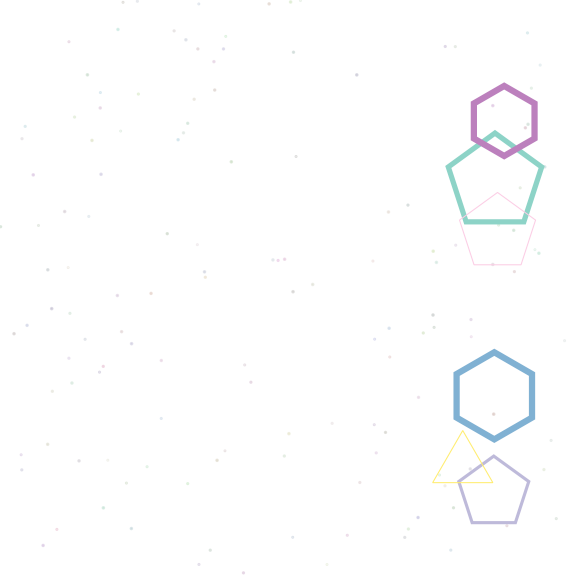[{"shape": "pentagon", "thickness": 2.5, "radius": 0.42, "center": [0.857, 0.684]}, {"shape": "pentagon", "thickness": 1.5, "radius": 0.32, "center": [0.855, 0.146]}, {"shape": "hexagon", "thickness": 3, "radius": 0.38, "center": [0.856, 0.314]}, {"shape": "pentagon", "thickness": 0.5, "radius": 0.35, "center": [0.862, 0.597]}, {"shape": "hexagon", "thickness": 3, "radius": 0.3, "center": [0.873, 0.79]}, {"shape": "triangle", "thickness": 0.5, "radius": 0.3, "center": [0.801, 0.193]}]